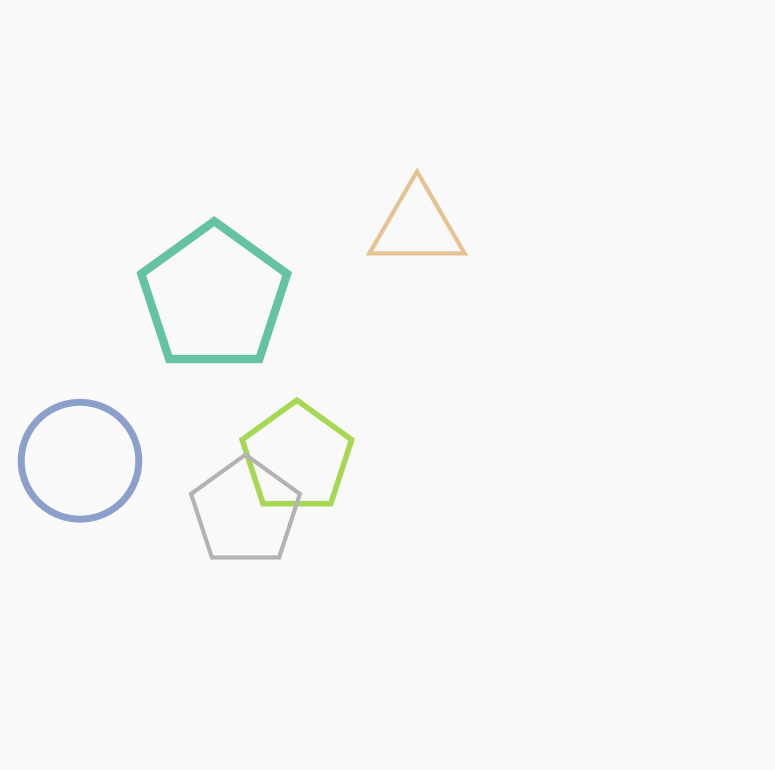[{"shape": "pentagon", "thickness": 3, "radius": 0.49, "center": [0.276, 0.614]}, {"shape": "circle", "thickness": 2.5, "radius": 0.38, "center": [0.103, 0.402]}, {"shape": "pentagon", "thickness": 2, "radius": 0.37, "center": [0.383, 0.406]}, {"shape": "triangle", "thickness": 1.5, "radius": 0.35, "center": [0.538, 0.706]}, {"shape": "pentagon", "thickness": 1.5, "radius": 0.37, "center": [0.317, 0.336]}]